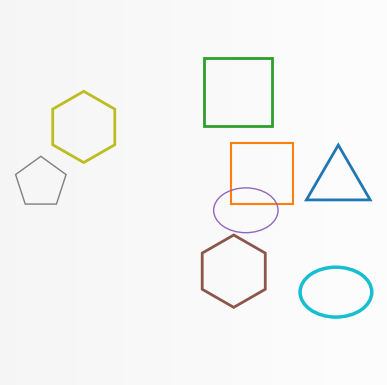[{"shape": "triangle", "thickness": 2, "radius": 0.48, "center": [0.873, 0.528]}, {"shape": "square", "thickness": 1.5, "radius": 0.4, "center": [0.675, 0.549]}, {"shape": "square", "thickness": 2, "radius": 0.44, "center": [0.614, 0.76]}, {"shape": "oval", "thickness": 1, "radius": 0.42, "center": [0.634, 0.454]}, {"shape": "hexagon", "thickness": 2, "radius": 0.47, "center": [0.603, 0.296]}, {"shape": "pentagon", "thickness": 1, "radius": 0.34, "center": [0.105, 0.525]}, {"shape": "hexagon", "thickness": 2, "radius": 0.46, "center": [0.216, 0.67]}, {"shape": "oval", "thickness": 2.5, "radius": 0.46, "center": [0.867, 0.241]}]